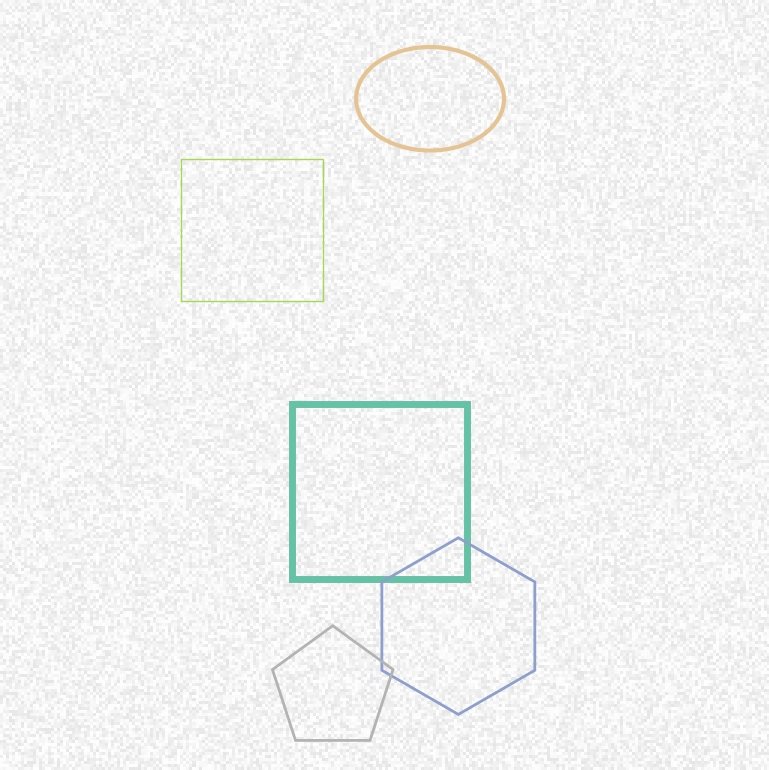[{"shape": "square", "thickness": 2.5, "radius": 0.57, "center": [0.493, 0.362]}, {"shape": "hexagon", "thickness": 1, "radius": 0.57, "center": [0.595, 0.187]}, {"shape": "square", "thickness": 0.5, "radius": 0.46, "center": [0.327, 0.701]}, {"shape": "oval", "thickness": 1.5, "radius": 0.48, "center": [0.559, 0.872]}, {"shape": "pentagon", "thickness": 1, "radius": 0.41, "center": [0.432, 0.105]}]